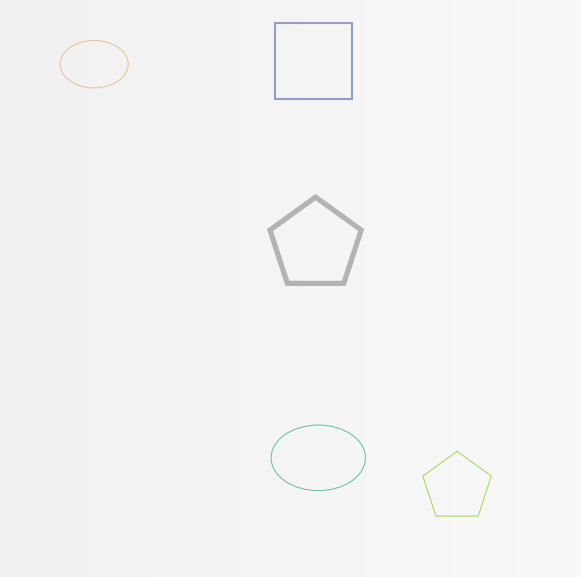[{"shape": "oval", "thickness": 0.5, "radius": 0.41, "center": [0.548, 0.206]}, {"shape": "square", "thickness": 1, "radius": 0.33, "center": [0.539, 0.893]}, {"shape": "pentagon", "thickness": 0.5, "radius": 0.31, "center": [0.786, 0.156]}, {"shape": "oval", "thickness": 0.5, "radius": 0.29, "center": [0.162, 0.888]}, {"shape": "pentagon", "thickness": 2.5, "radius": 0.41, "center": [0.543, 0.575]}]